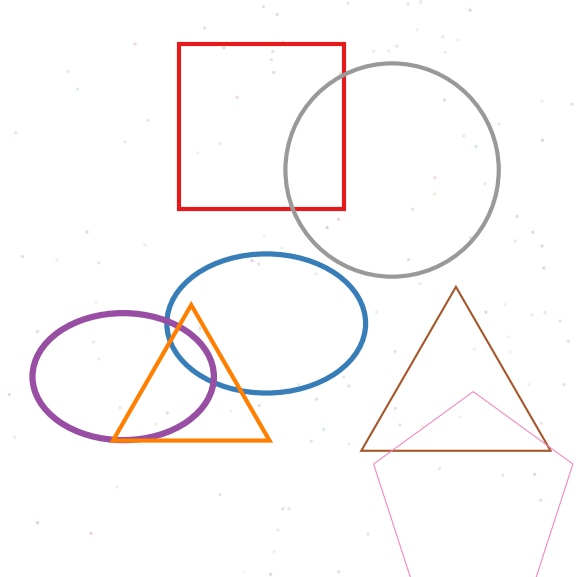[{"shape": "square", "thickness": 2, "radius": 0.71, "center": [0.453, 0.781]}, {"shape": "oval", "thickness": 2.5, "radius": 0.86, "center": [0.461, 0.439]}, {"shape": "oval", "thickness": 3, "radius": 0.79, "center": [0.213, 0.347]}, {"shape": "triangle", "thickness": 2, "radius": 0.78, "center": [0.331, 0.315]}, {"shape": "triangle", "thickness": 1, "radius": 0.95, "center": [0.789, 0.313]}, {"shape": "pentagon", "thickness": 0.5, "radius": 0.91, "center": [0.819, 0.14]}, {"shape": "circle", "thickness": 2, "radius": 0.92, "center": [0.679, 0.705]}]